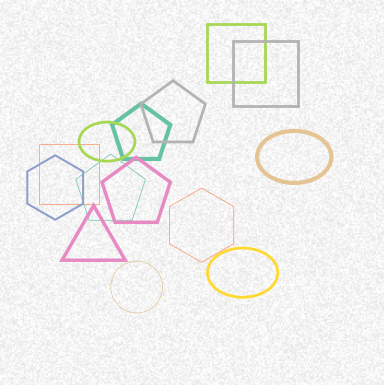[{"shape": "pentagon", "thickness": 0.5, "radius": 0.48, "center": [0.287, 0.505]}, {"shape": "pentagon", "thickness": 3, "radius": 0.4, "center": [0.367, 0.651]}, {"shape": "square", "thickness": 0.5, "radius": 0.39, "center": [0.18, 0.549]}, {"shape": "hexagon", "thickness": 0.5, "radius": 0.48, "center": [0.524, 0.415]}, {"shape": "hexagon", "thickness": 1.5, "radius": 0.42, "center": [0.143, 0.513]}, {"shape": "triangle", "thickness": 2.5, "radius": 0.47, "center": [0.243, 0.371]}, {"shape": "pentagon", "thickness": 2.5, "radius": 0.47, "center": [0.354, 0.498]}, {"shape": "square", "thickness": 2, "radius": 0.38, "center": [0.613, 0.862]}, {"shape": "oval", "thickness": 2, "radius": 0.36, "center": [0.278, 0.632]}, {"shape": "oval", "thickness": 2, "radius": 0.46, "center": [0.63, 0.292]}, {"shape": "oval", "thickness": 3, "radius": 0.48, "center": [0.764, 0.592]}, {"shape": "circle", "thickness": 0.5, "radius": 0.34, "center": [0.355, 0.254]}, {"shape": "pentagon", "thickness": 2, "radius": 0.44, "center": [0.45, 0.703]}, {"shape": "square", "thickness": 2, "radius": 0.42, "center": [0.69, 0.809]}]